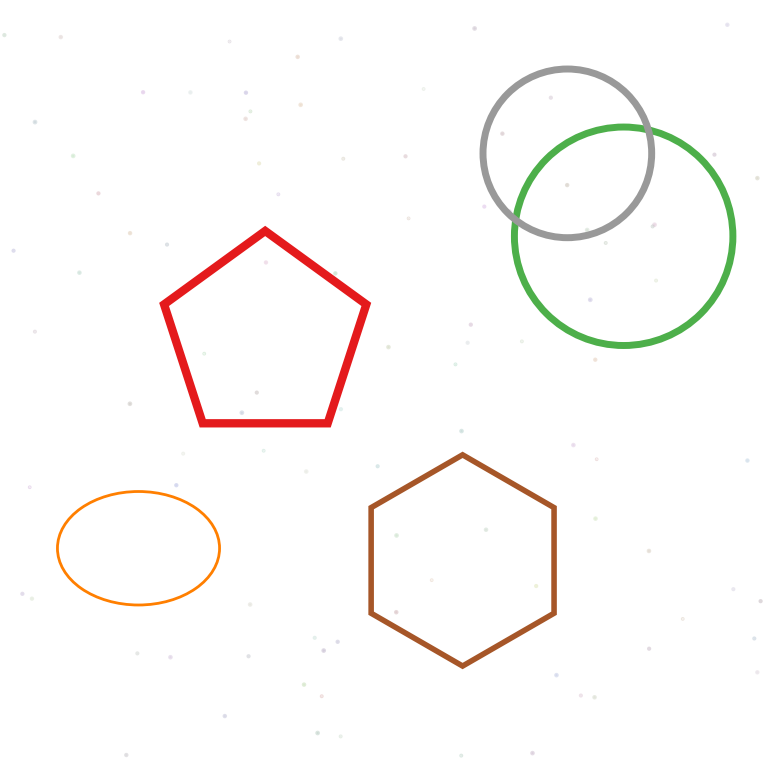[{"shape": "pentagon", "thickness": 3, "radius": 0.69, "center": [0.344, 0.562]}, {"shape": "circle", "thickness": 2.5, "radius": 0.71, "center": [0.81, 0.693]}, {"shape": "oval", "thickness": 1, "radius": 0.53, "center": [0.18, 0.288]}, {"shape": "hexagon", "thickness": 2, "radius": 0.69, "center": [0.601, 0.272]}, {"shape": "circle", "thickness": 2.5, "radius": 0.55, "center": [0.737, 0.801]}]